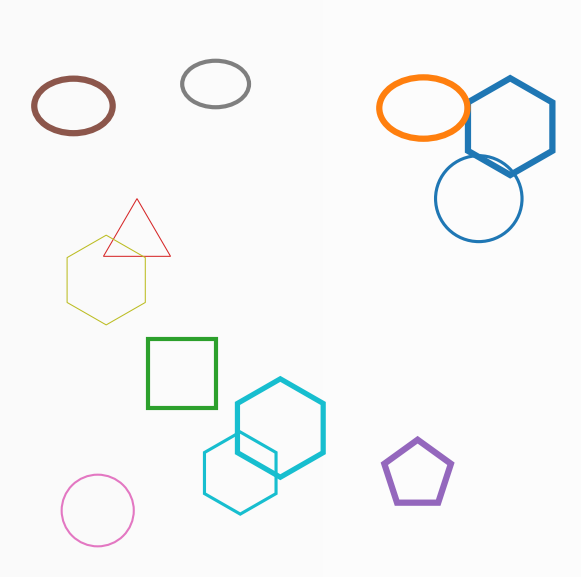[{"shape": "circle", "thickness": 1.5, "radius": 0.37, "center": [0.824, 0.655]}, {"shape": "hexagon", "thickness": 3, "radius": 0.42, "center": [0.878, 0.78]}, {"shape": "oval", "thickness": 3, "radius": 0.38, "center": [0.728, 0.812]}, {"shape": "square", "thickness": 2, "radius": 0.29, "center": [0.313, 0.352]}, {"shape": "triangle", "thickness": 0.5, "radius": 0.33, "center": [0.236, 0.589]}, {"shape": "pentagon", "thickness": 3, "radius": 0.3, "center": [0.718, 0.177]}, {"shape": "oval", "thickness": 3, "radius": 0.34, "center": [0.126, 0.816]}, {"shape": "circle", "thickness": 1, "radius": 0.31, "center": [0.168, 0.115]}, {"shape": "oval", "thickness": 2, "radius": 0.29, "center": [0.371, 0.854]}, {"shape": "hexagon", "thickness": 0.5, "radius": 0.39, "center": [0.183, 0.514]}, {"shape": "hexagon", "thickness": 2.5, "radius": 0.43, "center": [0.482, 0.258]}, {"shape": "hexagon", "thickness": 1.5, "radius": 0.36, "center": [0.413, 0.18]}]